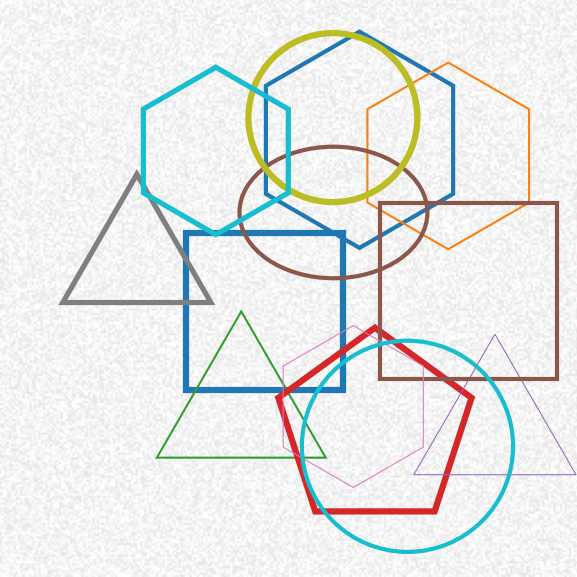[{"shape": "square", "thickness": 3, "radius": 0.68, "center": [0.458, 0.46]}, {"shape": "hexagon", "thickness": 2, "radius": 0.94, "center": [0.623, 0.757]}, {"shape": "hexagon", "thickness": 1, "radius": 0.81, "center": [0.776, 0.729]}, {"shape": "triangle", "thickness": 1, "radius": 0.84, "center": [0.418, 0.291]}, {"shape": "pentagon", "thickness": 3, "radius": 0.88, "center": [0.649, 0.256]}, {"shape": "triangle", "thickness": 0.5, "radius": 0.81, "center": [0.857, 0.258]}, {"shape": "oval", "thickness": 2, "radius": 0.81, "center": [0.577, 0.631]}, {"shape": "square", "thickness": 2, "radius": 0.76, "center": [0.811, 0.495]}, {"shape": "hexagon", "thickness": 0.5, "radius": 0.7, "center": [0.612, 0.295]}, {"shape": "triangle", "thickness": 2.5, "radius": 0.74, "center": [0.237, 0.549]}, {"shape": "circle", "thickness": 3, "radius": 0.73, "center": [0.576, 0.795]}, {"shape": "hexagon", "thickness": 2.5, "radius": 0.72, "center": [0.374, 0.738]}, {"shape": "circle", "thickness": 2, "radius": 0.91, "center": [0.706, 0.226]}]